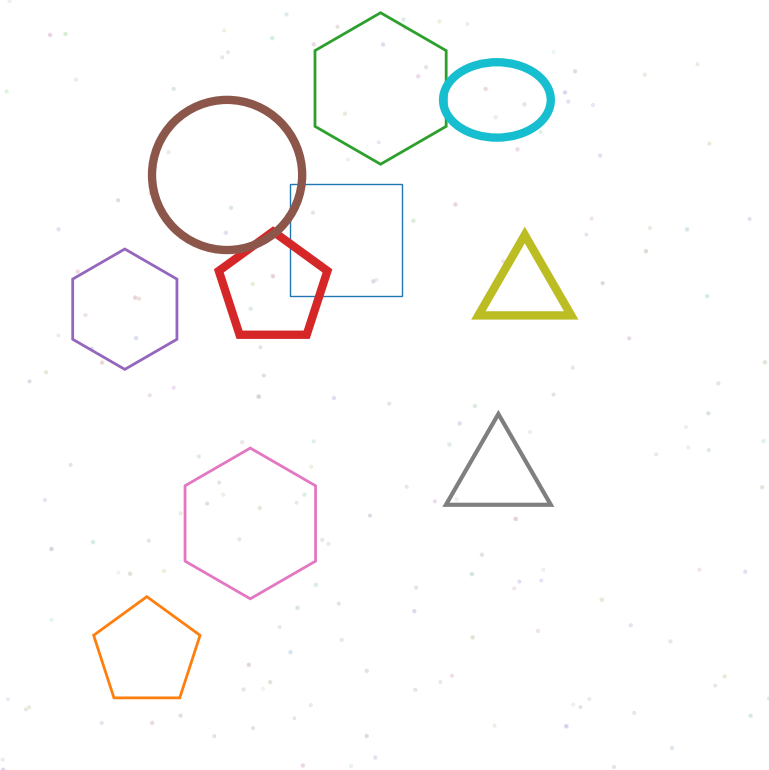[{"shape": "square", "thickness": 0.5, "radius": 0.36, "center": [0.449, 0.688]}, {"shape": "pentagon", "thickness": 1, "radius": 0.36, "center": [0.191, 0.152]}, {"shape": "hexagon", "thickness": 1, "radius": 0.49, "center": [0.494, 0.885]}, {"shape": "pentagon", "thickness": 3, "radius": 0.37, "center": [0.355, 0.625]}, {"shape": "hexagon", "thickness": 1, "radius": 0.39, "center": [0.162, 0.598]}, {"shape": "circle", "thickness": 3, "radius": 0.49, "center": [0.295, 0.773]}, {"shape": "hexagon", "thickness": 1, "radius": 0.49, "center": [0.325, 0.32]}, {"shape": "triangle", "thickness": 1.5, "radius": 0.39, "center": [0.647, 0.384]}, {"shape": "triangle", "thickness": 3, "radius": 0.35, "center": [0.682, 0.625]}, {"shape": "oval", "thickness": 3, "radius": 0.35, "center": [0.645, 0.87]}]